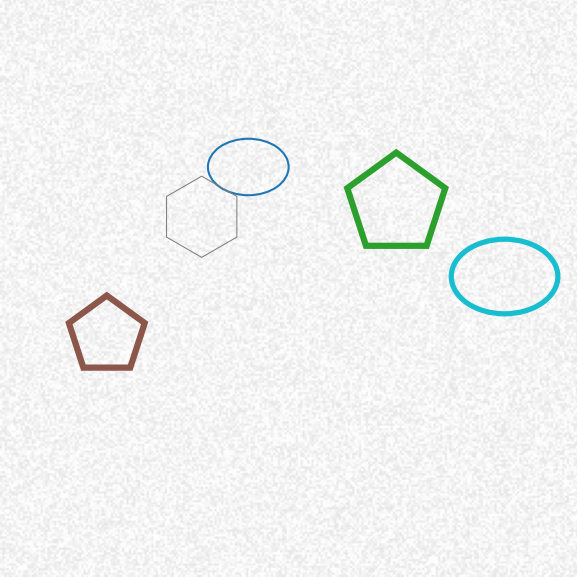[{"shape": "oval", "thickness": 1, "radius": 0.35, "center": [0.43, 0.71]}, {"shape": "pentagon", "thickness": 3, "radius": 0.45, "center": [0.686, 0.646]}, {"shape": "pentagon", "thickness": 3, "radius": 0.35, "center": [0.185, 0.418]}, {"shape": "hexagon", "thickness": 0.5, "radius": 0.35, "center": [0.349, 0.624]}, {"shape": "oval", "thickness": 2.5, "radius": 0.46, "center": [0.874, 0.52]}]